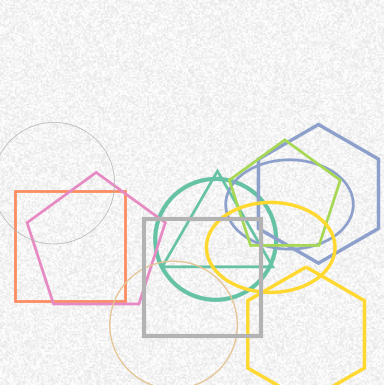[{"shape": "triangle", "thickness": 2, "radius": 0.83, "center": [0.565, 0.39]}, {"shape": "circle", "thickness": 3, "radius": 0.79, "center": [0.56, 0.378]}, {"shape": "square", "thickness": 2, "radius": 0.72, "center": [0.182, 0.361]}, {"shape": "oval", "thickness": 2, "radius": 0.83, "center": [0.752, 0.469]}, {"shape": "hexagon", "thickness": 2.5, "radius": 0.9, "center": [0.827, 0.497]}, {"shape": "pentagon", "thickness": 2, "radius": 0.94, "center": [0.25, 0.363]}, {"shape": "pentagon", "thickness": 2, "radius": 0.76, "center": [0.74, 0.485]}, {"shape": "oval", "thickness": 2.5, "radius": 0.83, "center": [0.703, 0.357]}, {"shape": "hexagon", "thickness": 2.5, "radius": 0.87, "center": [0.795, 0.132]}, {"shape": "circle", "thickness": 1, "radius": 0.83, "center": [0.451, 0.156]}, {"shape": "circle", "thickness": 0.5, "radius": 0.79, "center": [0.14, 0.524]}, {"shape": "square", "thickness": 3, "radius": 0.76, "center": [0.525, 0.28]}]